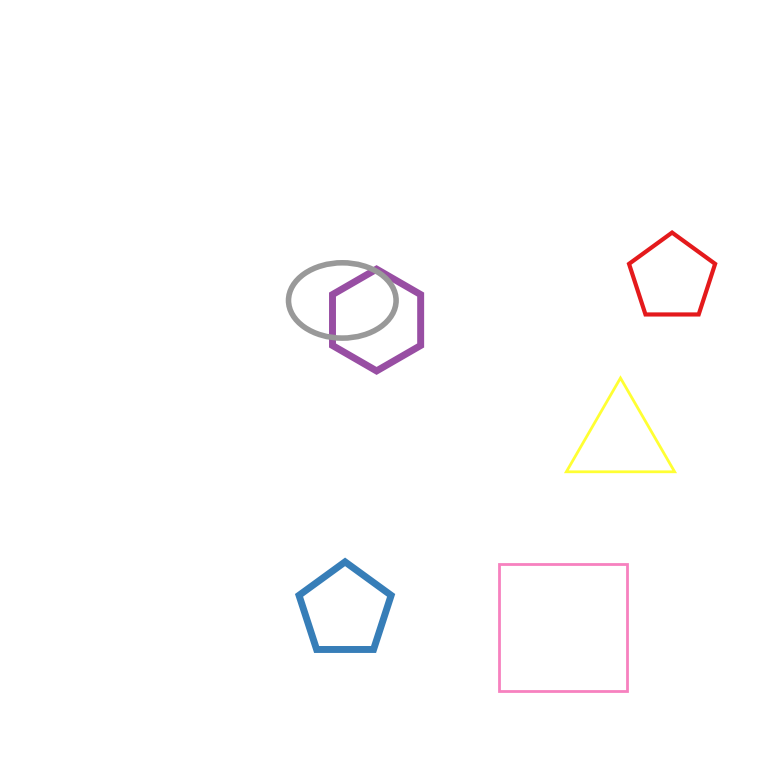[{"shape": "pentagon", "thickness": 1.5, "radius": 0.29, "center": [0.873, 0.639]}, {"shape": "pentagon", "thickness": 2.5, "radius": 0.31, "center": [0.448, 0.207]}, {"shape": "hexagon", "thickness": 2.5, "radius": 0.33, "center": [0.489, 0.584]}, {"shape": "triangle", "thickness": 1, "radius": 0.41, "center": [0.806, 0.428]}, {"shape": "square", "thickness": 1, "radius": 0.41, "center": [0.731, 0.185]}, {"shape": "oval", "thickness": 2, "radius": 0.35, "center": [0.445, 0.61]}]